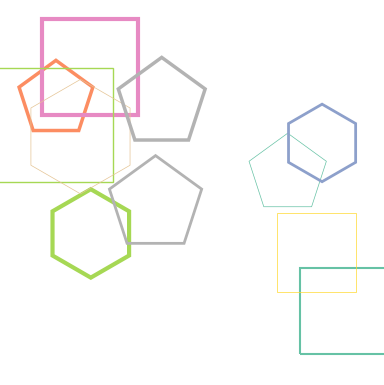[{"shape": "pentagon", "thickness": 0.5, "radius": 0.53, "center": [0.747, 0.548]}, {"shape": "square", "thickness": 1.5, "radius": 0.56, "center": [0.891, 0.192]}, {"shape": "pentagon", "thickness": 2.5, "radius": 0.5, "center": [0.145, 0.742]}, {"shape": "hexagon", "thickness": 2, "radius": 0.5, "center": [0.837, 0.629]}, {"shape": "square", "thickness": 3, "radius": 0.62, "center": [0.234, 0.826]}, {"shape": "hexagon", "thickness": 3, "radius": 0.57, "center": [0.236, 0.394]}, {"shape": "square", "thickness": 1, "radius": 0.74, "center": [0.145, 0.675]}, {"shape": "square", "thickness": 0.5, "radius": 0.51, "center": [0.823, 0.344]}, {"shape": "hexagon", "thickness": 0.5, "radius": 0.74, "center": [0.209, 0.645]}, {"shape": "pentagon", "thickness": 2.5, "radius": 0.59, "center": [0.42, 0.732]}, {"shape": "pentagon", "thickness": 2, "radius": 0.63, "center": [0.404, 0.47]}]